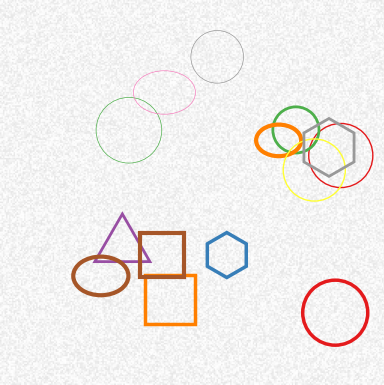[{"shape": "circle", "thickness": 2.5, "radius": 0.42, "center": [0.871, 0.188]}, {"shape": "circle", "thickness": 1, "radius": 0.42, "center": [0.885, 0.596]}, {"shape": "hexagon", "thickness": 2.5, "radius": 0.29, "center": [0.589, 0.338]}, {"shape": "circle", "thickness": 0.5, "radius": 0.43, "center": [0.335, 0.662]}, {"shape": "circle", "thickness": 2, "radius": 0.3, "center": [0.769, 0.663]}, {"shape": "triangle", "thickness": 2, "radius": 0.41, "center": [0.318, 0.362]}, {"shape": "square", "thickness": 2.5, "radius": 0.32, "center": [0.442, 0.223]}, {"shape": "oval", "thickness": 3, "radius": 0.29, "center": [0.724, 0.635]}, {"shape": "circle", "thickness": 1, "radius": 0.4, "center": [0.816, 0.558]}, {"shape": "oval", "thickness": 3, "radius": 0.36, "center": [0.262, 0.283]}, {"shape": "square", "thickness": 3, "radius": 0.29, "center": [0.421, 0.338]}, {"shape": "oval", "thickness": 0.5, "radius": 0.4, "center": [0.427, 0.76]}, {"shape": "hexagon", "thickness": 2, "radius": 0.38, "center": [0.855, 0.617]}, {"shape": "circle", "thickness": 0.5, "radius": 0.34, "center": [0.564, 0.852]}]